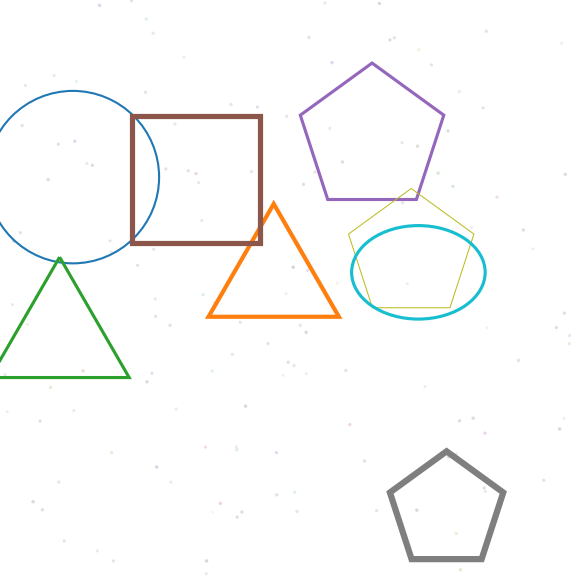[{"shape": "circle", "thickness": 1, "radius": 0.75, "center": [0.126, 0.692]}, {"shape": "triangle", "thickness": 2, "radius": 0.65, "center": [0.474, 0.516]}, {"shape": "triangle", "thickness": 1.5, "radius": 0.7, "center": [0.103, 0.415]}, {"shape": "pentagon", "thickness": 1.5, "radius": 0.65, "center": [0.644, 0.759]}, {"shape": "square", "thickness": 2.5, "radius": 0.55, "center": [0.339, 0.688]}, {"shape": "pentagon", "thickness": 3, "radius": 0.52, "center": [0.773, 0.114]}, {"shape": "pentagon", "thickness": 0.5, "radius": 0.57, "center": [0.712, 0.559]}, {"shape": "oval", "thickness": 1.5, "radius": 0.58, "center": [0.724, 0.528]}]